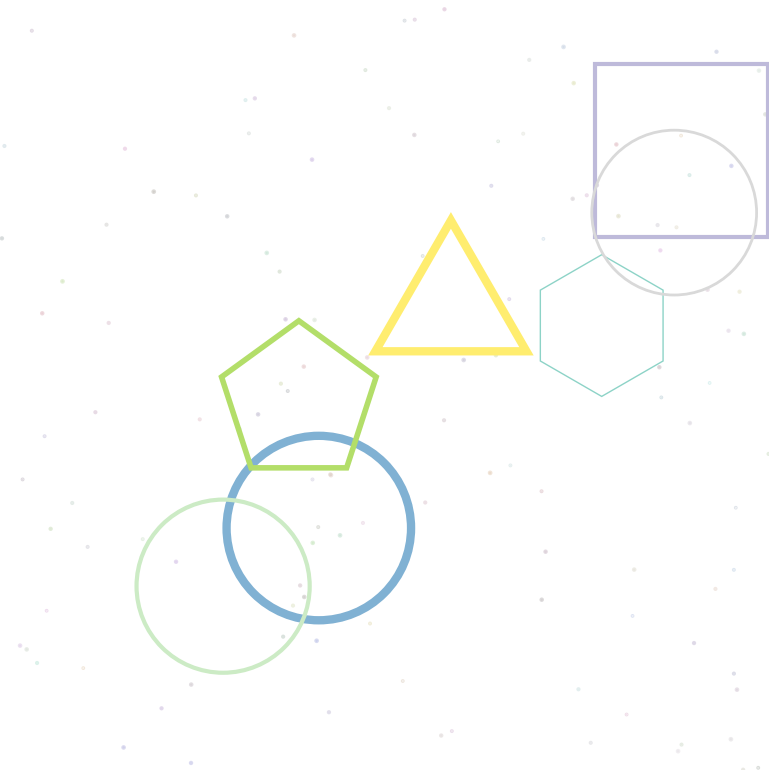[{"shape": "hexagon", "thickness": 0.5, "radius": 0.46, "center": [0.781, 0.577]}, {"shape": "square", "thickness": 1.5, "radius": 0.56, "center": [0.885, 0.804]}, {"shape": "circle", "thickness": 3, "radius": 0.6, "center": [0.414, 0.314]}, {"shape": "pentagon", "thickness": 2, "radius": 0.53, "center": [0.388, 0.478]}, {"shape": "circle", "thickness": 1, "radius": 0.54, "center": [0.876, 0.724]}, {"shape": "circle", "thickness": 1.5, "radius": 0.56, "center": [0.29, 0.239]}, {"shape": "triangle", "thickness": 3, "radius": 0.57, "center": [0.586, 0.6]}]